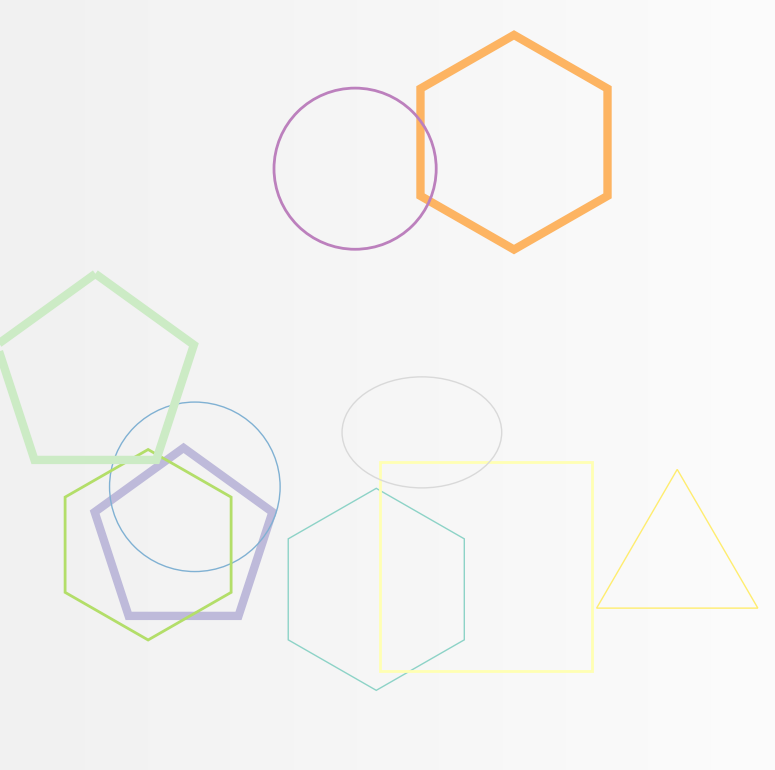[{"shape": "hexagon", "thickness": 0.5, "radius": 0.66, "center": [0.486, 0.235]}, {"shape": "square", "thickness": 1, "radius": 0.68, "center": [0.627, 0.264]}, {"shape": "pentagon", "thickness": 3, "radius": 0.6, "center": [0.237, 0.298]}, {"shape": "circle", "thickness": 0.5, "radius": 0.55, "center": [0.251, 0.368]}, {"shape": "hexagon", "thickness": 3, "radius": 0.7, "center": [0.663, 0.815]}, {"shape": "hexagon", "thickness": 1, "radius": 0.62, "center": [0.191, 0.293]}, {"shape": "oval", "thickness": 0.5, "radius": 0.51, "center": [0.544, 0.438]}, {"shape": "circle", "thickness": 1, "radius": 0.52, "center": [0.458, 0.781]}, {"shape": "pentagon", "thickness": 3, "radius": 0.67, "center": [0.123, 0.511]}, {"shape": "triangle", "thickness": 0.5, "radius": 0.6, "center": [0.874, 0.27]}]